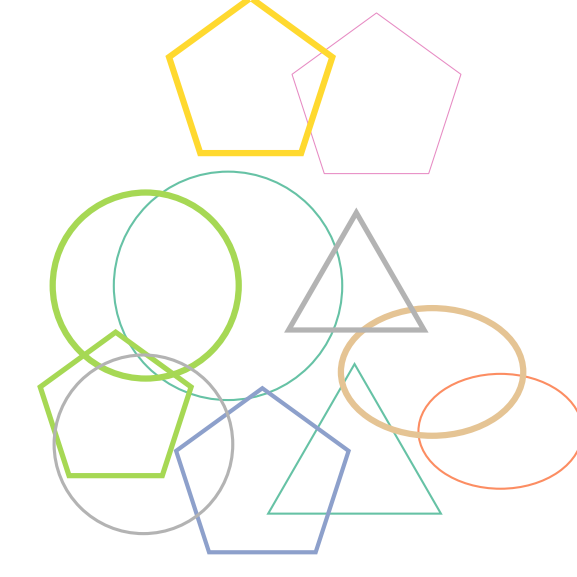[{"shape": "triangle", "thickness": 1, "radius": 0.86, "center": [0.614, 0.196]}, {"shape": "circle", "thickness": 1, "radius": 0.99, "center": [0.395, 0.504]}, {"shape": "oval", "thickness": 1, "radius": 0.71, "center": [0.867, 0.252]}, {"shape": "pentagon", "thickness": 2, "radius": 0.79, "center": [0.454, 0.17]}, {"shape": "pentagon", "thickness": 0.5, "radius": 0.77, "center": [0.652, 0.823]}, {"shape": "circle", "thickness": 3, "radius": 0.81, "center": [0.252, 0.505]}, {"shape": "pentagon", "thickness": 2.5, "radius": 0.69, "center": [0.2, 0.287]}, {"shape": "pentagon", "thickness": 3, "radius": 0.74, "center": [0.434, 0.854]}, {"shape": "oval", "thickness": 3, "radius": 0.79, "center": [0.748, 0.355]}, {"shape": "circle", "thickness": 1.5, "radius": 0.77, "center": [0.248, 0.23]}, {"shape": "triangle", "thickness": 2.5, "radius": 0.68, "center": [0.617, 0.495]}]